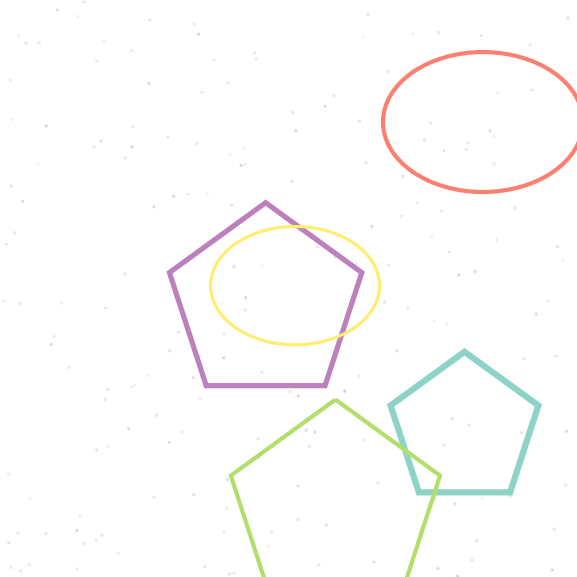[{"shape": "pentagon", "thickness": 3, "radius": 0.67, "center": [0.804, 0.255]}, {"shape": "oval", "thickness": 2, "radius": 0.87, "center": [0.836, 0.788]}, {"shape": "pentagon", "thickness": 2, "radius": 0.95, "center": [0.581, 0.117]}, {"shape": "pentagon", "thickness": 2.5, "radius": 0.88, "center": [0.46, 0.473]}, {"shape": "oval", "thickness": 1.5, "radius": 0.73, "center": [0.511, 0.505]}]